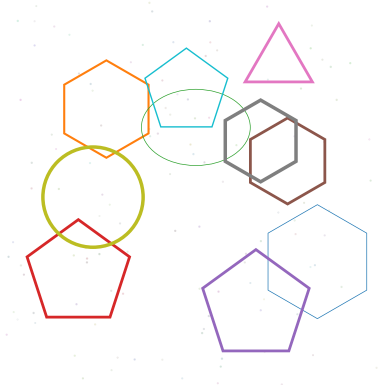[{"shape": "hexagon", "thickness": 0.5, "radius": 0.74, "center": [0.824, 0.32]}, {"shape": "hexagon", "thickness": 1.5, "radius": 0.63, "center": [0.276, 0.717]}, {"shape": "oval", "thickness": 0.5, "radius": 0.71, "center": [0.509, 0.669]}, {"shape": "pentagon", "thickness": 2, "radius": 0.7, "center": [0.203, 0.29]}, {"shape": "pentagon", "thickness": 2, "radius": 0.73, "center": [0.665, 0.206]}, {"shape": "hexagon", "thickness": 2, "radius": 0.56, "center": [0.747, 0.582]}, {"shape": "triangle", "thickness": 2, "radius": 0.5, "center": [0.724, 0.838]}, {"shape": "hexagon", "thickness": 2.5, "radius": 0.53, "center": [0.677, 0.634]}, {"shape": "circle", "thickness": 2.5, "radius": 0.65, "center": [0.242, 0.488]}, {"shape": "pentagon", "thickness": 1, "radius": 0.57, "center": [0.484, 0.762]}]